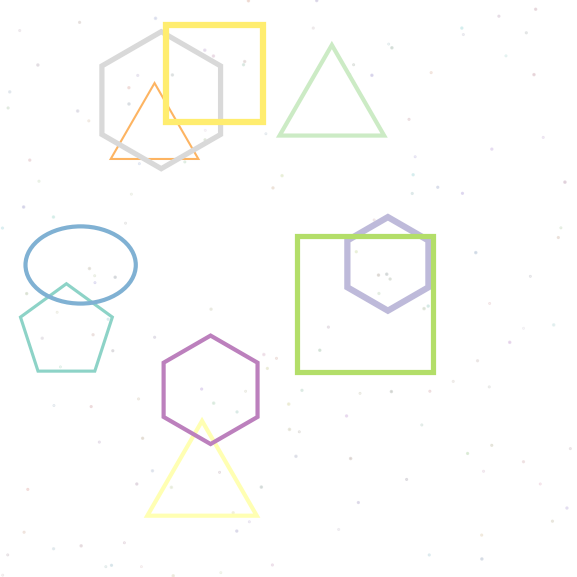[{"shape": "pentagon", "thickness": 1.5, "radius": 0.42, "center": [0.115, 0.424]}, {"shape": "triangle", "thickness": 2, "radius": 0.55, "center": [0.35, 0.161]}, {"shape": "hexagon", "thickness": 3, "radius": 0.41, "center": [0.672, 0.542]}, {"shape": "oval", "thickness": 2, "radius": 0.48, "center": [0.14, 0.54]}, {"shape": "triangle", "thickness": 1, "radius": 0.44, "center": [0.268, 0.768]}, {"shape": "square", "thickness": 2.5, "radius": 0.59, "center": [0.632, 0.473]}, {"shape": "hexagon", "thickness": 2.5, "radius": 0.59, "center": [0.279, 0.826]}, {"shape": "hexagon", "thickness": 2, "radius": 0.47, "center": [0.365, 0.324]}, {"shape": "triangle", "thickness": 2, "radius": 0.52, "center": [0.575, 0.817]}, {"shape": "square", "thickness": 3, "radius": 0.42, "center": [0.372, 0.872]}]